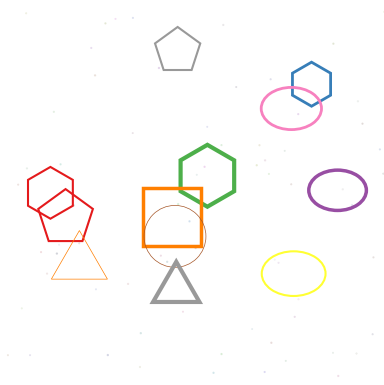[{"shape": "hexagon", "thickness": 1.5, "radius": 0.34, "center": [0.131, 0.499]}, {"shape": "pentagon", "thickness": 1.5, "radius": 0.37, "center": [0.17, 0.434]}, {"shape": "hexagon", "thickness": 2, "radius": 0.29, "center": [0.809, 0.781]}, {"shape": "hexagon", "thickness": 3, "radius": 0.4, "center": [0.539, 0.543]}, {"shape": "oval", "thickness": 2.5, "radius": 0.37, "center": [0.877, 0.506]}, {"shape": "square", "thickness": 2.5, "radius": 0.37, "center": [0.447, 0.436]}, {"shape": "triangle", "thickness": 0.5, "radius": 0.42, "center": [0.206, 0.317]}, {"shape": "oval", "thickness": 1.5, "radius": 0.41, "center": [0.763, 0.289]}, {"shape": "circle", "thickness": 0.5, "radius": 0.4, "center": [0.454, 0.386]}, {"shape": "oval", "thickness": 2, "radius": 0.39, "center": [0.757, 0.718]}, {"shape": "triangle", "thickness": 3, "radius": 0.35, "center": [0.458, 0.25]}, {"shape": "pentagon", "thickness": 1.5, "radius": 0.31, "center": [0.461, 0.868]}]